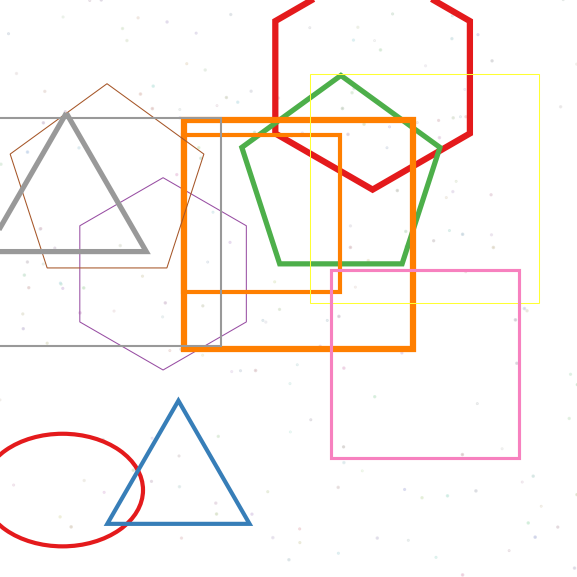[{"shape": "hexagon", "thickness": 3, "radius": 0.97, "center": [0.645, 0.865]}, {"shape": "oval", "thickness": 2, "radius": 0.7, "center": [0.108, 0.151]}, {"shape": "triangle", "thickness": 2, "radius": 0.71, "center": [0.309, 0.163]}, {"shape": "pentagon", "thickness": 2.5, "radius": 0.9, "center": [0.59, 0.688]}, {"shape": "hexagon", "thickness": 0.5, "radius": 0.83, "center": [0.282, 0.525]}, {"shape": "square", "thickness": 2, "radius": 0.68, "center": [0.453, 0.63]}, {"shape": "square", "thickness": 3, "radius": 0.99, "center": [0.517, 0.593]}, {"shape": "square", "thickness": 0.5, "radius": 0.99, "center": [0.734, 0.672]}, {"shape": "pentagon", "thickness": 0.5, "radius": 0.88, "center": [0.185, 0.678]}, {"shape": "square", "thickness": 1.5, "radius": 0.81, "center": [0.736, 0.369]}, {"shape": "triangle", "thickness": 2.5, "radius": 0.8, "center": [0.115, 0.643]}, {"shape": "square", "thickness": 1, "radius": 0.99, "center": [0.184, 0.598]}]